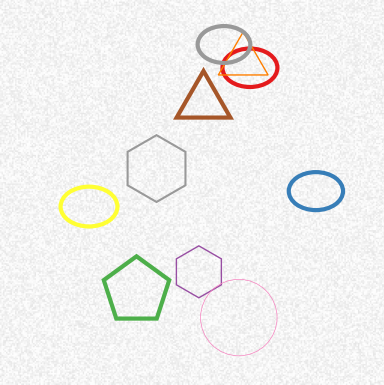[{"shape": "oval", "thickness": 3, "radius": 0.36, "center": [0.649, 0.824]}, {"shape": "oval", "thickness": 3, "radius": 0.35, "center": [0.821, 0.504]}, {"shape": "pentagon", "thickness": 3, "radius": 0.45, "center": [0.355, 0.245]}, {"shape": "hexagon", "thickness": 1, "radius": 0.34, "center": [0.517, 0.294]}, {"shape": "triangle", "thickness": 1, "radius": 0.37, "center": [0.632, 0.843]}, {"shape": "oval", "thickness": 3, "radius": 0.37, "center": [0.231, 0.463]}, {"shape": "triangle", "thickness": 3, "radius": 0.4, "center": [0.529, 0.735]}, {"shape": "circle", "thickness": 0.5, "radius": 0.5, "center": [0.62, 0.175]}, {"shape": "hexagon", "thickness": 1.5, "radius": 0.43, "center": [0.407, 0.562]}, {"shape": "oval", "thickness": 3, "radius": 0.34, "center": [0.582, 0.884]}]